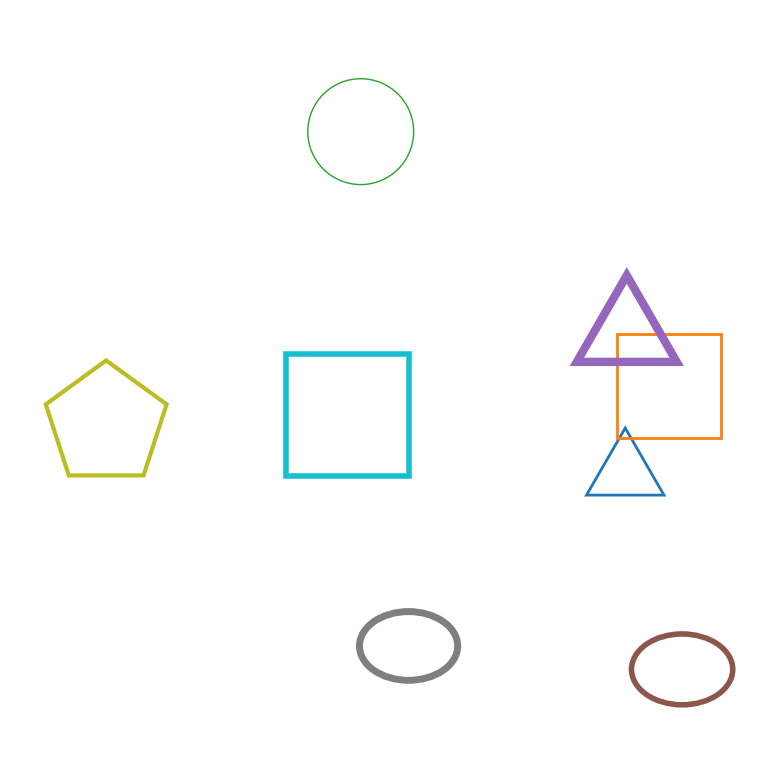[{"shape": "triangle", "thickness": 1, "radius": 0.29, "center": [0.812, 0.386]}, {"shape": "square", "thickness": 1, "radius": 0.34, "center": [0.869, 0.499]}, {"shape": "circle", "thickness": 0.5, "radius": 0.34, "center": [0.468, 0.829]}, {"shape": "triangle", "thickness": 3, "radius": 0.37, "center": [0.814, 0.567]}, {"shape": "oval", "thickness": 2, "radius": 0.33, "center": [0.886, 0.131]}, {"shape": "oval", "thickness": 2.5, "radius": 0.32, "center": [0.531, 0.161]}, {"shape": "pentagon", "thickness": 1.5, "radius": 0.41, "center": [0.138, 0.449]}, {"shape": "square", "thickness": 2, "radius": 0.4, "center": [0.451, 0.461]}]